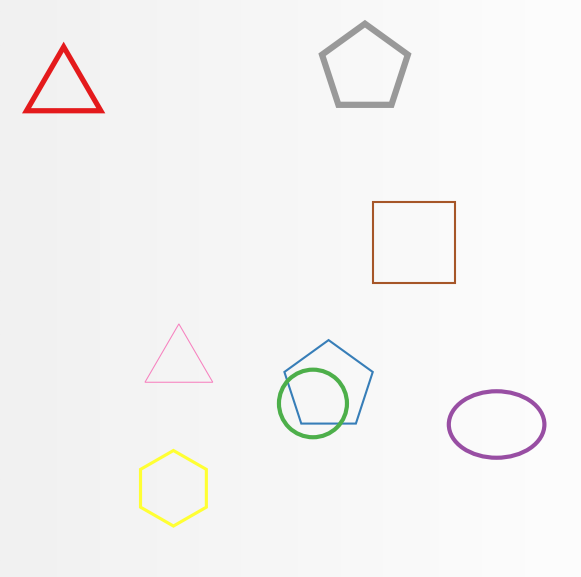[{"shape": "triangle", "thickness": 2.5, "radius": 0.37, "center": [0.11, 0.844]}, {"shape": "pentagon", "thickness": 1, "radius": 0.4, "center": [0.565, 0.33]}, {"shape": "circle", "thickness": 2, "radius": 0.29, "center": [0.538, 0.301]}, {"shape": "oval", "thickness": 2, "radius": 0.41, "center": [0.854, 0.264]}, {"shape": "hexagon", "thickness": 1.5, "radius": 0.33, "center": [0.298, 0.154]}, {"shape": "square", "thickness": 1, "radius": 0.35, "center": [0.712, 0.579]}, {"shape": "triangle", "thickness": 0.5, "radius": 0.34, "center": [0.308, 0.371]}, {"shape": "pentagon", "thickness": 3, "radius": 0.39, "center": [0.628, 0.88]}]